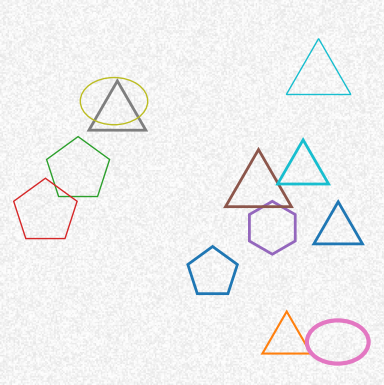[{"shape": "triangle", "thickness": 2, "radius": 0.36, "center": [0.878, 0.403]}, {"shape": "pentagon", "thickness": 2, "radius": 0.34, "center": [0.552, 0.292]}, {"shape": "triangle", "thickness": 1.5, "radius": 0.36, "center": [0.745, 0.118]}, {"shape": "pentagon", "thickness": 1, "radius": 0.43, "center": [0.203, 0.559]}, {"shape": "pentagon", "thickness": 1, "radius": 0.43, "center": [0.118, 0.45]}, {"shape": "hexagon", "thickness": 2, "radius": 0.34, "center": [0.707, 0.408]}, {"shape": "triangle", "thickness": 2, "radius": 0.49, "center": [0.671, 0.513]}, {"shape": "oval", "thickness": 3, "radius": 0.4, "center": [0.877, 0.112]}, {"shape": "triangle", "thickness": 2, "radius": 0.43, "center": [0.305, 0.704]}, {"shape": "oval", "thickness": 1, "radius": 0.44, "center": [0.296, 0.737]}, {"shape": "triangle", "thickness": 2, "radius": 0.38, "center": [0.787, 0.56]}, {"shape": "triangle", "thickness": 1, "radius": 0.48, "center": [0.828, 0.803]}]